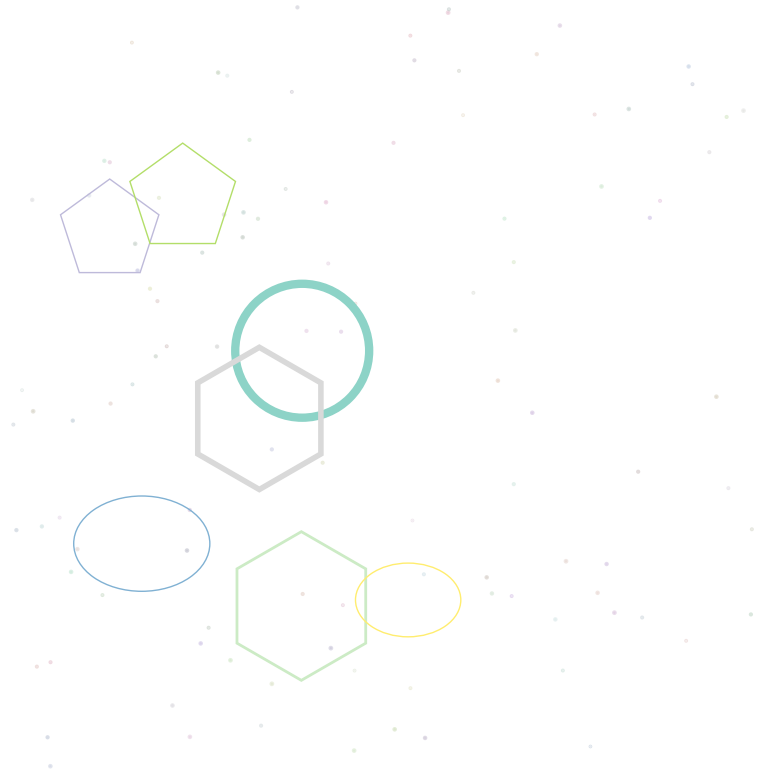[{"shape": "circle", "thickness": 3, "radius": 0.43, "center": [0.392, 0.544]}, {"shape": "pentagon", "thickness": 0.5, "radius": 0.34, "center": [0.142, 0.7]}, {"shape": "oval", "thickness": 0.5, "radius": 0.44, "center": [0.184, 0.294]}, {"shape": "pentagon", "thickness": 0.5, "radius": 0.36, "center": [0.237, 0.742]}, {"shape": "hexagon", "thickness": 2, "radius": 0.46, "center": [0.337, 0.457]}, {"shape": "hexagon", "thickness": 1, "radius": 0.48, "center": [0.391, 0.213]}, {"shape": "oval", "thickness": 0.5, "radius": 0.34, "center": [0.53, 0.221]}]